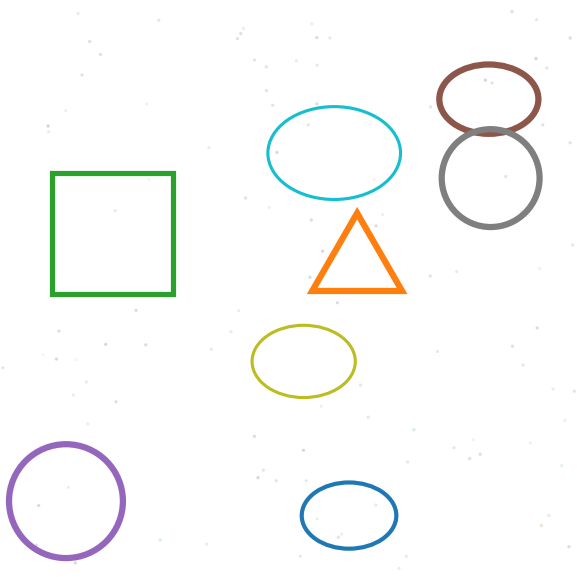[{"shape": "oval", "thickness": 2, "radius": 0.41, "center": [0.604, 0.106]}, {"shape": "triangle", "thickness": 3, "radius": 0.45, "center": [0.618, 0.54]}, {"shape": "square", "thickness": 2.5, "radius": 0.53, "center": [0.195, 0.595]}, {"shape": "circle", "thickness": 3, "radius": 0.49, "center": [0.114, 0.131]}, {"shape": "oval", "thickness": 3, "radius": 0.43, "center": [0.847, 0.827]}, {"shape": "circle", "thickness": 3, "radius": 0.42, "center": [0.85, 0.691]}, {"shape": "oval", "thickness": 1.5, "radius": 0.45, "center": [0.526, 0.373]}, {"shape": "oval", "thickness": 1.5, "radius": 0.57, "center": [0.579, 0.734]}]